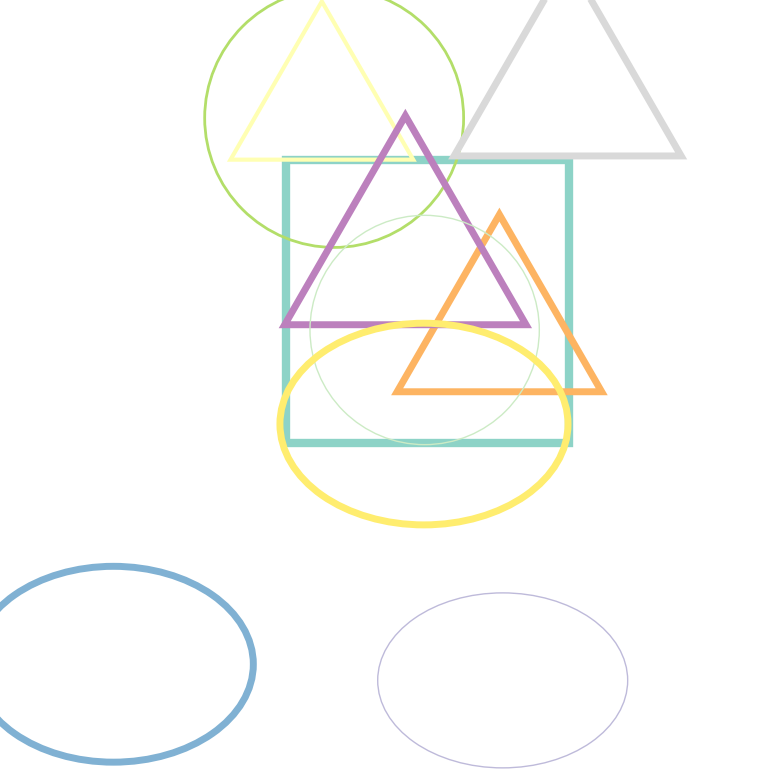[{"shape": "square", "thickness": 3, "radius": 0.92, "center": [0.555, 0.608]}, {"shape": "triangle", "thickness": 1.5, "radius": 0.68, "center": [0.418, 0.861]}, {"shape": "oval", "thickness": 0.5, "radius": 0.81, "center": [0.653, 0.116]}, {"shape": "oval", "thickness": 2.5, "radius": 0.91, "center": [0.147, 0.137]}, {"shape": "triangle", "thickness": 2.5, "radius": 0.77, "center": [0.649, 0.568]}, {"shape": "circle", "thickness": 1, "radius": 0.84, "center": [0.434, 0.847]}, {"shape": "triangle", "thickness": 2.5, "radius": 0.85, "center": [0.737, 0.883]}, {"shape": "triangle", "thickness": 2.5, "radius": 0.9, "center": [0.526, 0.669]}, {"shape": "circle", "thickness": 0.5, "radius": 0.74, "center": [0.551, 0.571]}, {"shape": "oval", "thickness": 2.5, "radius": 0.94, "center": [0.551, 0.449]}]